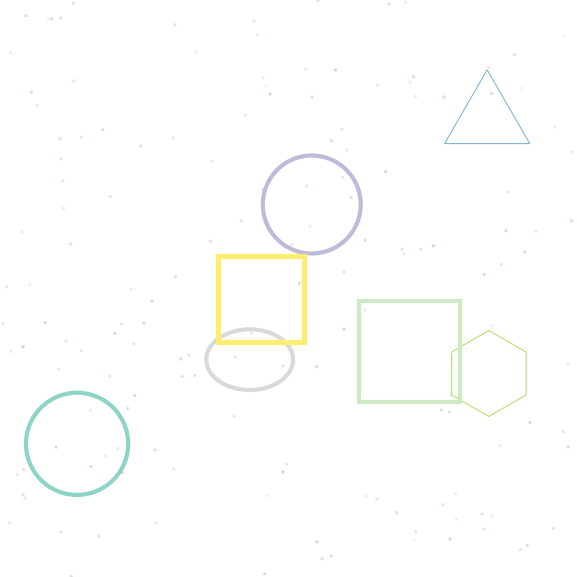[{"shape": "circle", "thickness": 2, "radius": 0.44, "center": [0.133, 0.231]}, {"shape": "circle", "thickness": 2, "radius": 0.42, "center": [0.54, 0.645]}, {"shape": "triangle", "thickness": 0.5, "radius": 0.43, "center": [0.844, 0.793]}, {"shape": "hexagon", "thickness": 0.5, "radius": 0.37, "center": [0.846, 0.352]}, {"shape": "oval", "thickness": 2, "radius": 0.38, "center": [0.432, 0.376]}, {"shape": "square", "thickness": 2, "radius": 0.44, "center": [0.709, 0.39]}, {"shape": "square", "thickness": 2.5, "radius": 0.37, "center": [0.452, 0.481]}]